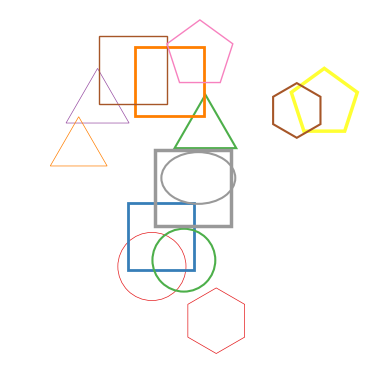[{"shape": "circle", "thickness": 0.5, "radius": 0.44, "center": [0.395, 0.308]}, {"shape": "hexagon", "thickness": 0.5, "radius": 0.43, "center": [0.562, 0.167]}, {"shape": "square", "thickness": 2, "radius": 0.43, "center": [0.419, 0.386]}, {"shape": "circle", "thickness": 1.5, "radius": 0.41, "center": [0.478, 0.324]}, {"shape": "triangle", "thickness": 1.5, "radius": 0.46, "center": [0.534, 0.661]}, {"shape": "triangle", "thickness": 0.5, "radius": 0.47, "center": [0.253, 0.728]}, {"shape": "square", "thickness": 2, "radius": 0.45, "center": [0.441, 0.789]}, {"shape": "triangle", "thickness": 0.5, "radius": 0.43, "center": [0.204, 0.612]}, {"shape": "pentagon", "thickness": 2.5, "radius": 0.45, "center": [0.842, 0.732]}, {"shape": "hexagon", "thickness": 1.5, "radius": 0.36, "center": [0.771, 0.713]}, {"shape": "square", "thickness": 1, "radius": 0.44, "center": [0.345, 0.817]}, {"shape": "pentagon", "thickness": 1, "radius": 0.45, "center": [0.519, 0.858]}, {"shape": "square", "thickness": 2.5, "radius": 0.5, "center": [0.501, 0.512]}, {"shape": "oval", "thickness": 1.5, "radius": 0.48, "center": [0.515, 0.538]}]